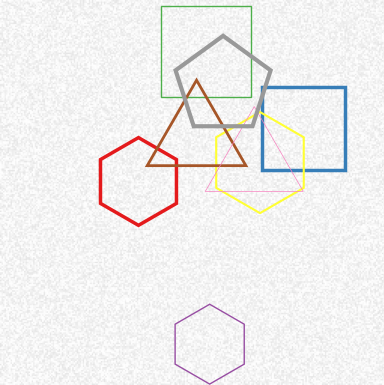[{"shape": "hexagon", "thickness": 2.5, "radius": 0.57, "center": [0.36, 0.529]}, {"shape": "square", "thickness": 2.5, "radius": 0.54, "center": [0.788, 0.667]}, {"shape": "square", "thickness": 1, "radius": 0.59, "center": [0.535, 0.867]}, {"shape": "hexagon", "thickness": 1, "radius": 0.52, "center": [0.545, 0.106]}, {"shape": "hexagon", "thickness": 1.5, "radius": 0.66, "center": [0.675, 0.578]}, {"shape": "triangle", "thickness": 2, "radius": 0.74, "center": [0.511, 0.644]}, {"shape": "triangle", "thickness": 0.5, "radius": 0.73, "center": [0.661, 0.576]}, {"shape": "pentagon", "thickness": 3, "radius": 0.65, "center": [0.579, 0.777]}]